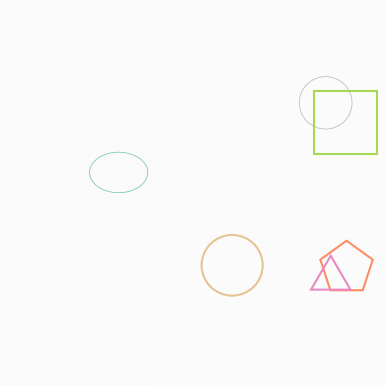[{"shape": "oval", "thickness": 0.5, "radius": 0.38, "center": [0.306, 0.552]}, {"shape": "pentagon", "thickness": 1.5, "radius": 0.36, "center": [0.894, 0.304]}, {"shape": "triangle", "thickness": 1.5, "radius": 0.29, "center": [0.853, 0.277]}, {"shape": "square", "thickness": 1.5, "radius": 0.41, "center": [0.891, 0.682]}, {"shape": "circle", "thickness": 1.5, "radius": 0.39, "center": [0.599, 0.311]}, {"shape": "circle", "thickness": 0.5, "radius": 0.34, "center": [0.84, 0.733]}]